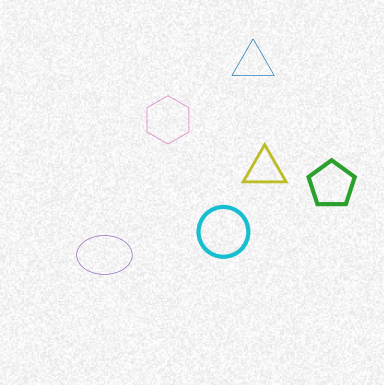[{"shape": "triangle", "thickness": 0.5, "radius": 0.32, "center": [0.657, 0.836]}, {"shape": "pentagon", "thickness": 3, "radius": 0.32, "center": [0.861, 0.521]}, {"shape": "oval", "thickness": 0.5, "radius": 0.36, "center": [0.271, 0.338]}, {"shape": "hexagon", "thickness": 0.5, "radius": 0.31, "center": [0.436, 0.689]}, {"shape": "triangle", "thickness": 2, "radius": 0.32, "center": [0.687, 0.56]}, {"shape": "circle", "thickness": 3, "radius": 0.32, "center": [0.58, 0.398]}]